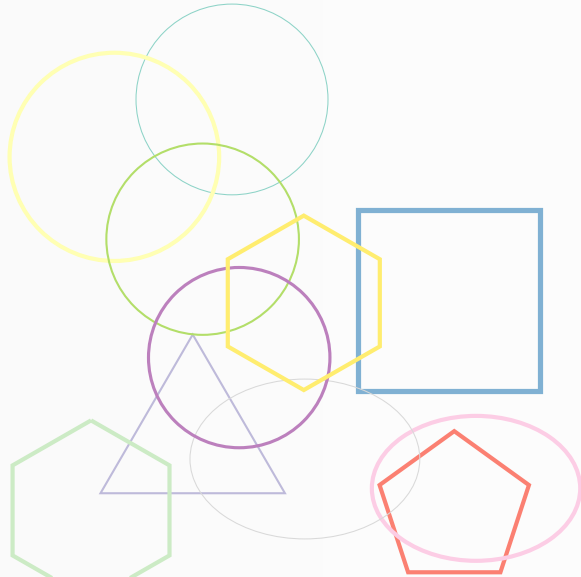[{"shape": "circle", "thickness": 0.5, "radius": 0.83, "center": [0.399, 0.827]}, {"shape": "circle", "thickness": 2, "radius": 0.9, "center": [0.197, 0.728]}, {"shape": "triangle", "thickness": 1, "radius": 0.92, "center": [0.332, 0.237]}, {"shape": "pentagon", "thickness": 2, "radius": 0.68, "center": [0.782, 0.117]}, {"shape": "square", "thickness": 2.5, "radius": 0.78, "center": [0.773, 0.479]}, {"shape": "circle", "thickness": 1, "radius": 0.83, "center": [0.349, 0.585]}, {"shape": "oval", "thickness": 2, "radius": 0.9, "center": [0.819, 0.153]}, {"shape": "oval", "thickness": 0.5, "radius": 0.99, "center": [0.525, 0.204]}, {"shape": "circle", "thickness": 1.5, "radius": 0.78, "center": [0.412, 0.38]}, {"shape": "hexagon", "thickness": 2, "radius": 0.78, "center": [0.157, 0.115]}, {"shape": "hexagon", "thickness": 2, "radius": 0.76, "center": [0.523, 0.475]}]